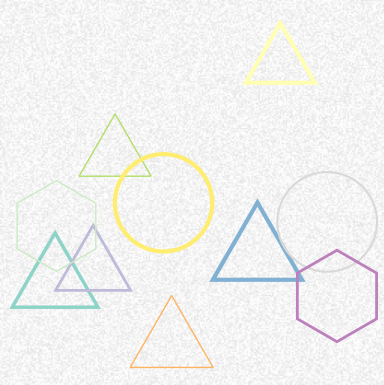[{"shape": "triangle", "thickness": 2.5, "radius": 0.64, "center": [0.143, 0.266]}, {"shape": "triangle", "thickness": 3, "radius": 0.52, "center": [0.728, 0.837]}, {"shape": "triangle", "thickness": 2, "radius": 0.56, "center": [0.242, 0.302]}, {"shape": "triangle", "thickness": 3, "radius": 0.67, "center": [0.669, 0.34]}, {"shape": "triangle", "thickness": 1, "radius": 0.62, "center": [0.446, 0.108]}, {"shape": "triangle", "thickness": 1, "radius": 0.54, "center": [0.299, 0.596]}, {"shape": "circle", "thickness": 1.5, "radius": 0.65, "center": [0.85, 0.424]}, {"shape": "hexagon", "thickness": 2, "radius": 0.59, "center": [0.875, 0.231]}, {"shape": "hexagon", "thickness": 1, "radius": 0.59, "center": [0.147, 0.413]}, {"shape": "circle", "thickness": 3, "radius": 0.63, "center": [0.425, 0.473]}]